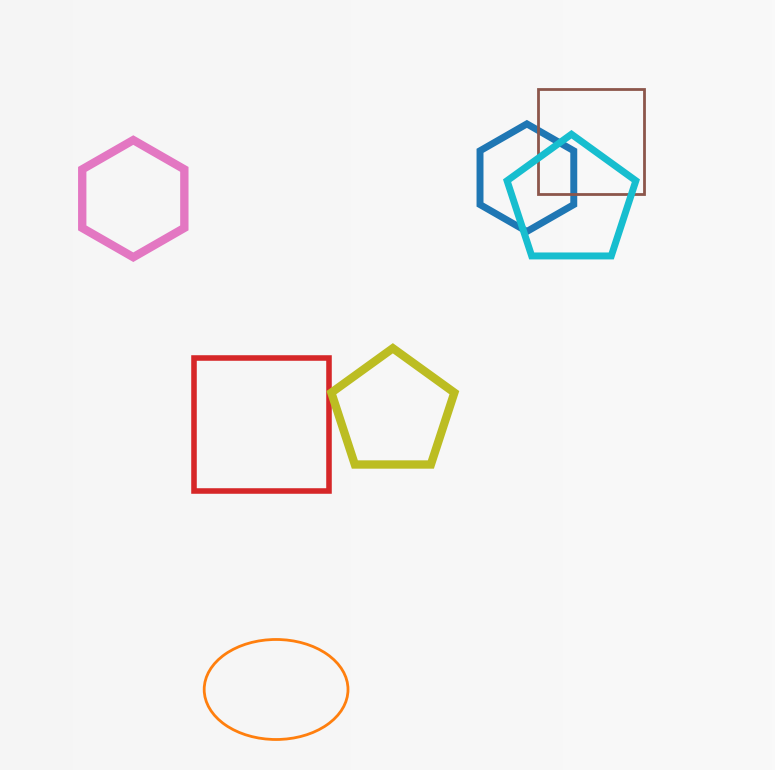[{"shape": "hexagon", "thickness": 2.5, "radius": 0.35, "center": [0.68, 0.769]}, {"shape": "oval", "thickness": 1, "radius": 0.46, "center": [0.356, 0.105]}, {"shape": "square", "thickness": 2, "radius": 0.43, "center": [0.337, 0.448]}, {"shape": "square", "thickness": 1, "radius": 0.34, "center": [0.763, 0.816]}, {"shape": "hexagon", "thickness": 3, "radius": 0.38, "center": [0.172, 0.742]}, {"shape": "pentagon", "thickness": 3, "radius": 0.42, "center": [0.507, 0.464]}, {"shape": "pentagon", "thickness": 2.5, "radius": 0.44, "center": [0.737, 0.738]}]